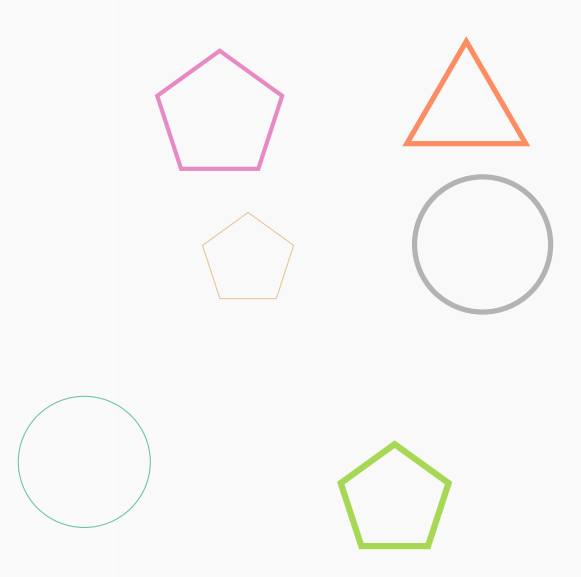[{"shape": "circle", "thickness": 0.5, "radius": 0.57, "center": [0.145, 0.199]}, {"shape": "triangle", "thickness": 2.5, "radius": 0.59, "center": [0.802, 0.809]}, {"shape": "pentagon", "thickness": 2, "radius": 0.57, "center": [0.378, 0.798]}, {"shape": "pentagon", "thickness": 3, "radius": 0.49, "center": [0.679, 0.132]}, {"shape": "pentagon", "thickness": 0.5, "radius": 0.41, "center": [0.427, 0.549]}, {"shape": "circle", "thickness": 2.5, "radius": 0.59, "center": [0.83, 0.576]}]